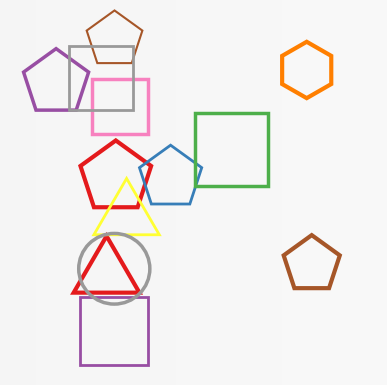[{"shape": "triangle", "thickness": 3, "radius": 0.49, "center": [0.275, 0.289]}, {"shape": "pentagon", "thickness": 3, "radius": 0.48, "center": [0.299, 0.539]}, {"shape": "pentagon", "thickness": 2, "radius": 0.42, "center": [0.44, 0.538]}, {"shape": "square", "thickness": 2.5, "radius": 0.48, "center": [0.597, 0.612]}, {"shape": "pentagon", "thickness": 2.5, "radius": 0.44, "center": [0.145, 0.785]}, {"shape": "square", "thickness": 2, "radius": 0.44, "center": [0.295, 0.14]}, {"shape": "hexagon", "thickness": 3, "radius": 0.37, "center": [0.791, 0.818]}, {"shape": "triangle", "thickness": 2, "radius": 0.49, "center": [0.327, 0.439]}, {"shape": "pentagon", "thickness": 1.5, "radius": 0.38, "center": [0.296, 0.897]}, {"shape": "pentagon", "thickness": 3, "radius": 0.38, "center": [0.804, 0.313]}, {"shape": "square", "thickness": 2.5, "radius": 0.36, "center": [0.31, 0.723]}, {"shape": "square", "thickness": 2, "radius": 0.42, "center": [0.261, 0.798]}, {"shape": "circle", "thickness": 2.5, "radius": 0.46, "center": [0.295, 0.302]}]